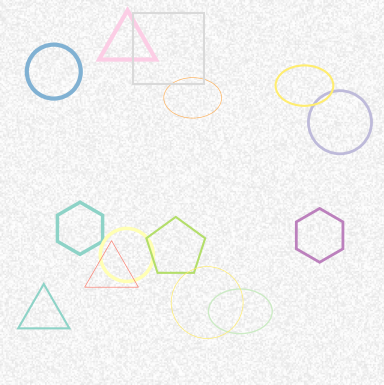[{"shape": "hexagon", "thickness": 2.5, "radius": 0.34, "center": [0.208, 0.407]}, {"shape": "triangle", "thickness": 1.5, "radius": 0.38, "center": [0.114, 0.186]}, {"shape": "circle", "thickness": 2.5, "radius": 0.34, "center": [0.329, 0.338]}, {"shape": "circle", "thickness": 2, "radius": 0.41, "center": [0.883, 0.682]}, {"shape": "triangle", "thickness": 0.5, "radius": 0.4, "center": [0.29, 0.294]}, {"shape": "circle", "thickness": 3, "radius": 0.35, "center": [0.14, 0.814]}, {"shape": "oval", "thickness": 0.5, "radius": 0.38, "center": [0.501, 0.746]}, {"shape": "pentagon", "thickness": 1.5, "radius": 0.4, "center": [0.457, 0.356]}, {"shape": "triangle", "thickness": 3, "radius": 0.43, "center": [0.331, 0.888]}, {"shape": "square", "thickness": 1.5, "radius": 0.46, "center": [0.438, 0.873]}, {"shape": "hexagon", "thickness": 2, "radius": 0.35, "center": [0.83, 0.389]}, {"shape": "oval", "thickness": 1, "radius": 0.41, "center": [0.624, 0.191]}, {"shape": "oval", "thickness": 1.5, "radius": 0.38, "center": [0.791, 0.778]}, {"shape": "circle", "thickness": 0.5, "radius": 0.47, "center": [0.538, 0.214]}]